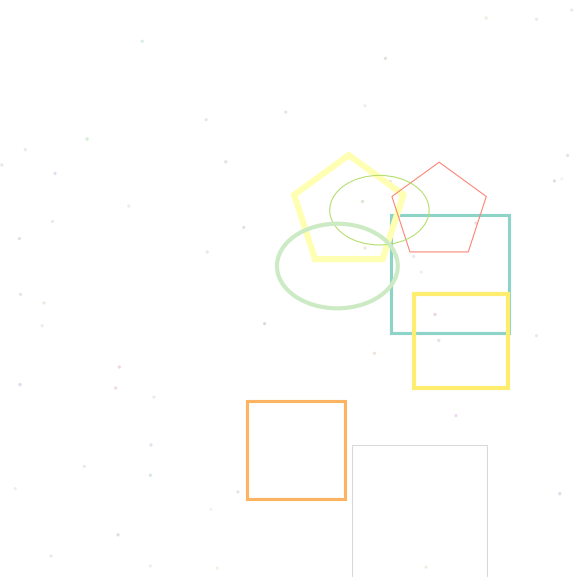[{"shape": "square", "thickness": 1.5, "radius": 0.51, "center": [0.78, 0.524]}, {"shape": "pentagon", "thickness": 3, "radius": 0.5, "center": [0.604, 0.631]}, {"shape": "pentagon", "thickness": 0.5, "radius": 0.43, "center": [0.76, 0.632]}, {"shape": "square", "thickness": 1.5, "radius": 0.42, "center": [0.512, 0.219]}, {"shape": "oval", "thickness": 0.5, "radius": 0.43, "center": [0.657, 0.635]}, {"shape": "square", "thickness": 0.5, "radius": 0.58, "center": [0.726, 0.112]}, {"shape": "oval", "thickness": 2, "radius": 0.52, "center": [0.584, 0.539]}, {"shape": "square", "thickness": 2, "radius": 0.41, "center": [0.798, 0.409]}]